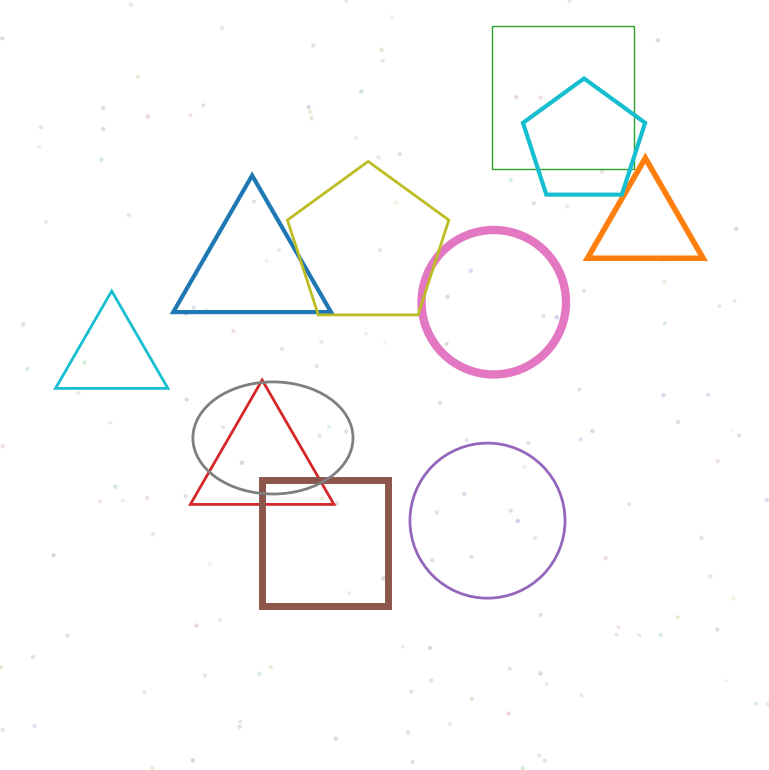[{"shape": "triangle", "thickness": 1.5, "radius": 0.59, "center": [0.327, 0.654]}, {"shape": "triangle", "thickness": 2, "radius": 0.43, "center": [0.838, 0.708]}, {"shape": "square", "thickness": 0.5, "radius": 0.46, "center": [0.731, 0.874]}, {"shape": "triangle", "thickness": 1, "radius": 0.54, "center": [0.34, 0.399]}, {"shape": "circle", "thickness": 1, "radius": 0.5, "center": [0.633, 0.324]}, {"shape": "square", "thickness": 2.5, "radius": 0.41, "center": [0.422, 0.294]}, {"shape": "circle", "thickness": 3, "radius": 0.47, "center": [0.641, 0.607]}, {"shape": "oval", "thickness": 1, "radius": 0.52, "center": [0.354, 0.431]}, {"shape": "pentagon", "thickness": 1, "radius": 0.55, "center": [0.478, 0.68]}, {"shape": "triangle", "thickness": 1, "radius": 0.42, "center": [0.145, 0.538]}, {"shape": "pentagon", "thickness": 1.5, "radius": 0.42, "center": [0.759, 0.815]}]